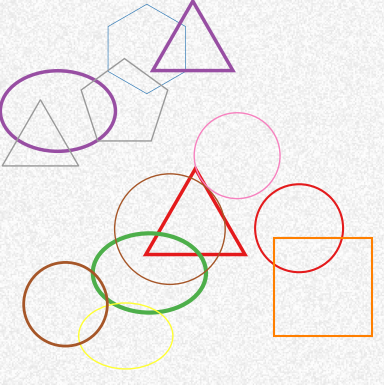[{"shape": "triangle", "thickness": 2.5, "radius": 0.74, "center": [0.508, 0.413]}, {"shape": "circle", "thickness": 1.5, "radius": 0.57, "center": [0.777, 0.407]}, {"shape": "hexagon", "thickness": 0.5, "radius": 0.58, "center": [0.381, 0.873]}, {"shape": "oval", "thickness": 3, "radius": 0.74, "center": [0.388, 0.291]}, {"shape": "oval", "thickness": 2.5, "radius": 0.75, "center": [0.15, 0.712]}, {"shape": "triangle", "thickness": 2.5, "radius": 0.6, "center": [0.501, 0.877]}, {"shape": "square", "thickness": 1.5, "radius": 0.63, "center": [0.839, 0.254]}, {"shape": "oval", "thickness": 1, "radius": 0.61, "center": [0.327, 0.127]}, {"shape": "circle", "thickness": 2, "radius": 0.54, "center": [0.17, 0.21]}, {"shape": "circle", "thickness": 1, "radius": 0.72, "center": [0.441, 0.405]}, {"shape": "circle", "thickness": 1, "radius": 0.56, "center": [0.616, 0.596]}, {"shape": "pentagon", "thickness": 1, "radius": 0.59, "center": [0.323, 0.73]}, {"shape": "triangle", "thickness": 1, "radius": 0.57, "center": [0.105, 0.626]}]